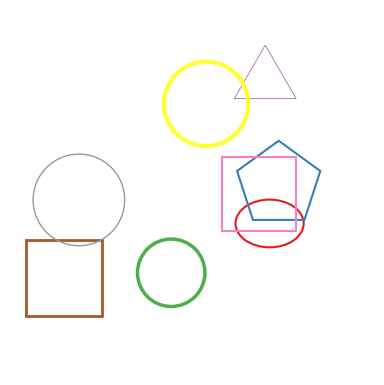[{"shape": "oval", "thickness": 1.5, "radius": 0.44, "center": [0.7, 0.42]}, {"shape": "pentagon", "thickness": 1.5, "radius": 0.57, "center": [0.724, 0.521]}, {"shape": "circle", "thickness": 2.5, "radius": 0.44, "center": [0.445, 0.292]}, {"shape": "triangle", "thickness": 0.5, "radius": 0.46, "center": [0.689, 0.79]}, {"shape": "circle", "thickness": 3, "radius": 0.55, "center": [0.535, 0.73]}, {"shape": "square", "thickness": 2, "radius": 0.49, "center": [0.166, 0.278]}, {"shape": "square", "thickness": 1.5, "radius": 0.48, "center": [0.673, 0.497]}, {"shape": "circle", "thickness": 1, "radius": 0.59, "center": [0.205, 0.481]}]